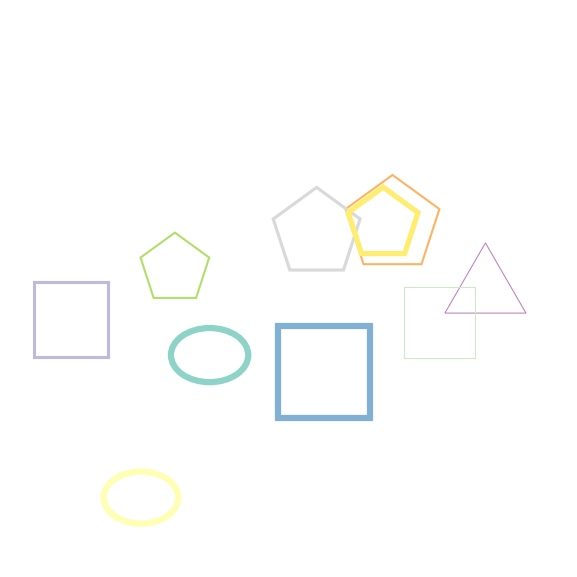[{"shape": "oval", "thickness": 3, "radius": 0.33, "center": [0.363, 0.384]}, {"shape": "oval", "thickness": 3, "radius": 0.32, "center": [0.244, 0.137]}, {"shape": "square", "thickness": 1.5, "radius": 0.32, "center": [0.123, 0.446]}, {"shape": "square", "thickness": 3, "radius": 0.4, "center": [0.561, 0.355]}, {"shape": "pentagon", "thickness": 1, "radius": 0.43, "center": [0.68, 0.611]}, {"shape": "pentagon", "thickness": 1, "radius": 0.31, "center": [0.303, 0.534]}, {"shape": "pentagon", "thickness": 1.5, "radius": 0.4, "center": [0.548, 0.596]}, {"shape": "triangle", "thickness": 0.5, "radius": 0.41, "center": [0.841, 0.497]}, {"shape": "square", "thickness": 0.5, "radius": 0.31, "center": [0.761, 0.441]}, {"shape": "pentagon", "thickness": 2.5, "radius": 0.32, "center": [0.663, 0.611]}]